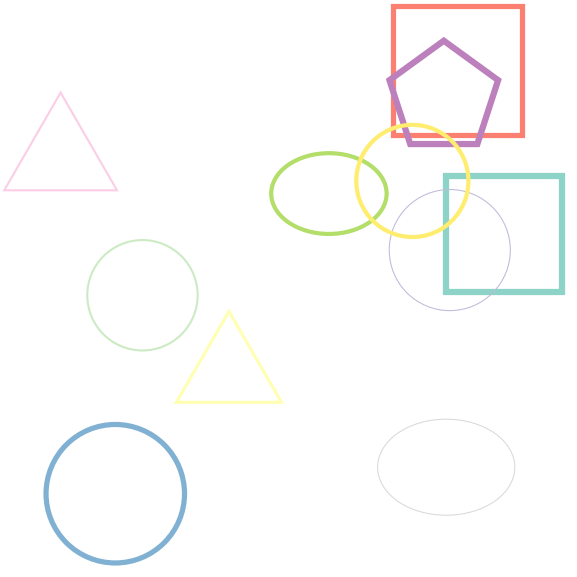[{"shape": "square", "thickness": 3, "radius": 0.5, "center": [0.872, 0.594]}, {"shape": "triangle", "thickness": 1.5, "radius": 0.53, "center": [0.396, 0.355]}, {"shape": "circle", "thickness": 0.5, "radius": 0.52, "center": [0.779, 0.566]}, {"shape": "square", "thickness": 2.5, "radius": 0.56, "center": [0.792, 0.878]}, {"shape": "circle", "thickness": 2.5, "radius": 0.6, "center": [0.2, 0.144]}, {"shape": "oval", "thickness": 2, "radius": 0.5, "center": [0.57, 0.664]}, {"shape": "triangle", "thickness": 1, "radius": 0.56, "center": [0.105, 0.726]}, {"shape": "oval", "thickness": 0.5, "radius": 0.59, "center": [0.773, 0.19]}, {"shape": "pentagon", "thickness": 3, "radius": 0.49, "center": [0.768, 0.83]}, {"shape": "circle", "thickness": 1, "radius": 0.48, "center": [0.247, 0.488]}, {"shape": "circle", "thickness": 2, "radius": 0.49, "center": [0.714, 0.686]}]